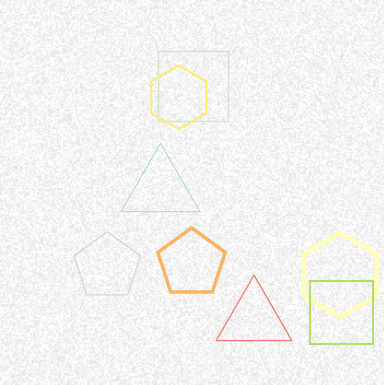[{"shape": "triangle", "thickness": 0.5, "radius": 0.59, "center": [0.417, 0.509]}, {"shape": "hexagon", "thickness": 3, "radius": 0.55, "center": [0.884, 0.286]}, {"shape": "triangle", "thickness": 1, "radius": 0.57, "center": [0.66, 0.172]}, {"shape": "pentagon", "thickness": 2.5, "radius": 0.46, "center": [0.498, 0.316]}, {"shape": "square", "thickness": 1.5, "radius": 0.41, "center": [0.887, 0.188]}, {"shape": "pentagon", "thickness": 1, "radius": 0.45, "center": [0.279, 0.307]}, {"shape": "square", "thickness": 1, "radius": 0.45, "center": [0.501, 0.776]}, {"shape": "hexagon", "thickness": 1.5, "radius": 0.41, "center": [0.464, 0.747]}]